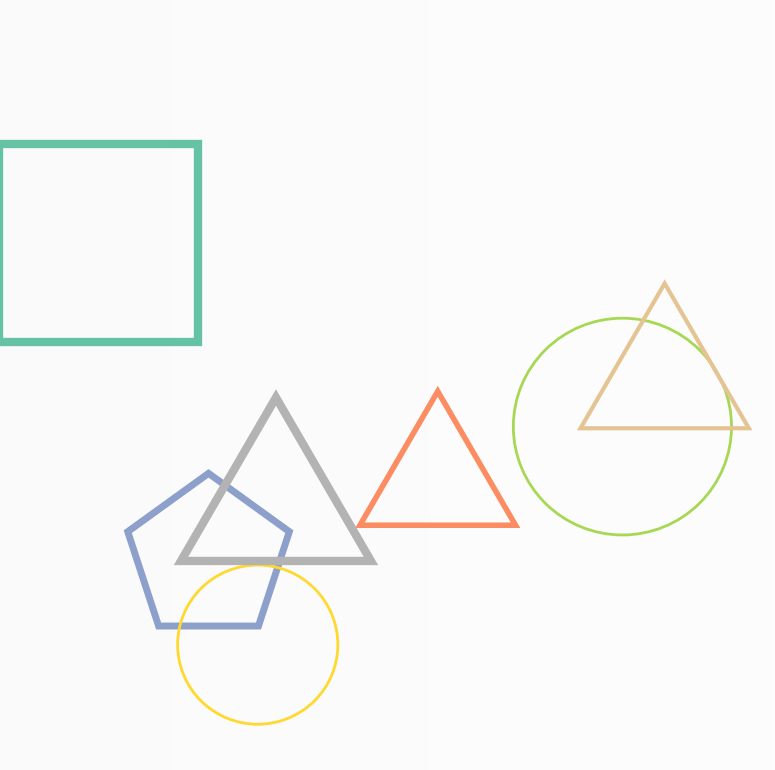[{"shape": "square", "thickness": 3, "radius": 0.64, "center": [0.127, 0.684]}, {"shape": "triangle", "thickness": 2, "radius": 0.58, "center": [0.565, 0.376]}, {"shape": "pentagon", "thickness": 2.5, "radius": 0.55, "center": [0.269, 0.276]}, {"shape": "circle", "thickness": 1, "radius": 0.7, "center": [0.803, 0.446]}, {"shape": "circle", "thickness": 1, "radius": 0.52, "center": [0.333, 0.163]}, {"shape": "triangle", "thickness": 1.5, "radius": 0.63, "center": [0.858, 0.507]}, {"shape": "triangle", "thickness": 3, "radius": 0.71, "center": [0.356, 0.342]}]